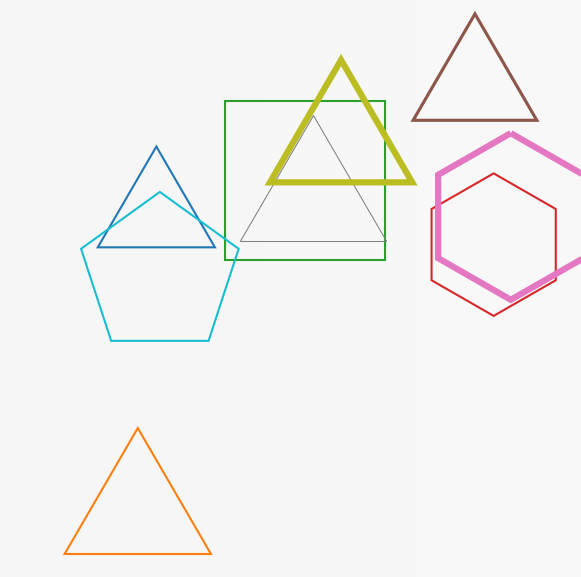[{"shape": "triangle", "thickness": 1, "radius": 0.58, "center": [0.269, 0.629]}, {"shape": "triangle", "thickness": 1, "radius": 0.73, "center": [0.237, 0.113]}, {"shape": "square", "thickness": 1, "radius": 0.69, "center": [0.525, 0.686]}, {"shape": "hexagon", "thickness": 1, "radius": 0.62, "center": [0.849, 0.576]}, {"shape": "triangle", "thickness": 1.5, "radius": 0.61, "center": [0.817, 0.852]}, {"shape": "hexagon", "thickness": 3, "radius": 0.72, "center": [0.879, 0.624]}, {"shape": "triangle", "thickness": 0.5, "radius": 0.73, "center": [0.539, 0.654]}, {"shape": "triangle", "thickness": 3, "radius": 0.71, "center": [0.587, 0.754]}, {"shape": "pentagon", "thickness": 1, "radius": 0.71, "center": [0.275, 0.524]}]